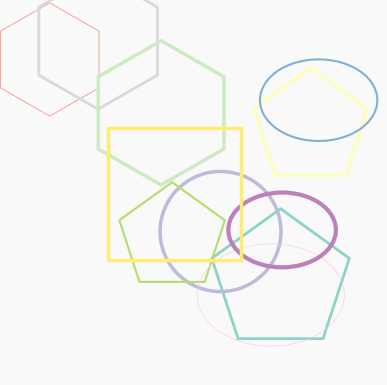[{"shape": "pentagon", "thickness": 2, "radius": 0.93, "center": [0.724, 0.271]}, {"shape": "pentagon", "thickness": 2, "radius": 0.77, "center": [0.802, 0.669]}, {"shape": "circle", "thickness": 2.5, "radius": 0.78, "center": [0.569, 0.399]}, {"shape": "hexagon", "thickness": 0.5, "radius": 0.74, "center": [0.128, 0.845]}, {"shape": "oval", "thickness": 1.5, "radius": 0.76, "center": [0.822, 0.74]}, {"shape": "pentagon", "thickness": 1.5, "radius": 0.72, "center": [0.444, 0.384]}, {"shape": "oval", "thickness": 0.5, "radius": 0.95, "center": [0.699, 0.234]}, {"shape": "hexagon", "thickness": 2, "radius": 0.88, "center": [0.253, 0.893]}, {"shape": "oval", "thickness": 3, "radius": 0.69, "center": [0.728, 0.403]}, {"shape": "hexagon", "thickness": 2.5, "radius": 0.94, "center": [0.416, 0.707]}, {"shape": "square", "thickness": 2.5, "radius": 0.86, "center": [0.451, 0.496]}]